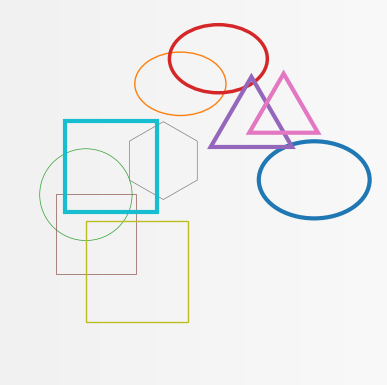[{"shape": "oval", "thickness": 3, "radius": 0.72, "center": [0.811, 0.533]}, {"shape": "oval", "thickness": 1, "radius": 0.59, "center": [0.465, 0.782]}, {"shape": "circle", "thickness": 0.5, "radius": 0.6, "center": [0.222, 0.494]}, {"shape": "oval", "thickness": 2.5, "radius": 0.63, "center": [0.564, 0.847]}, {"shape": "triangle", "thickness": 3, "radius": 0.61, "center": [0.649, 0.679]}, {"shape": "square", "thickness": 0.5, "radius": 0.52, "center": [0.247, 0.392]}, {"shape": "triangle", "thickness": 3, "radius": 0.51, "center": [0.732, 0.706]}, {"shape": "hexagon", "thickness": 0.5, "radius": 0.51, "center": [0.422, 0.583]}, {"shape": "square", "thickness": 1, "radius": 0.66, "center": [0.354, 0.294]}, {"shape": "square", "thickness": 3, "radius": 0.6, "center": [0.286, 0.568]}]